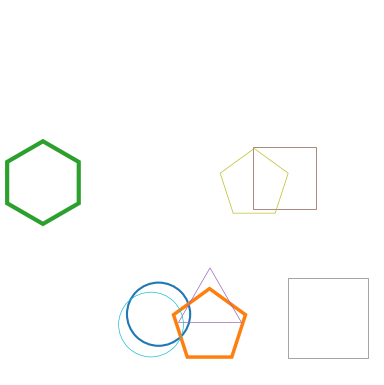[{"shape": "circle", "thickness": 1.5, "radius": 0.41, "center": [0.412, 0.184]}, {"shape": "pentagon", "thickness": 2.5, "radius": 0.49, "center": [0.544, 0.152]}, {"shape": "hexagon", "thickness": 3, "radius": 0.54, "center": [0.112, 0.526]}, {"shape": "triangle", "thickness": 0.5, "radius": 0.47, "center": [0.545, 0.21]}, {"shape": "square", "thickness": 0.5, "radius": 0.41, "center": [0.74, 0.538]}, {"shape": "square", "thickness": 0.5, "radius": 0.52, "center": [0.851, 0.174]}, {"shape": "pentagon", "thickness": 0.5, "radius": 0.46, "center": [0.66, 0.521]}, {"shape": "circle", "thickness": 0.5, "radius": 0.42, "center": [0.392, 0.157]}]